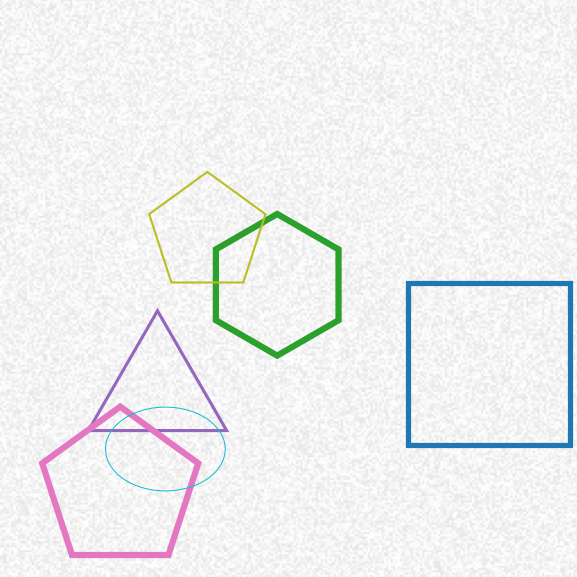[{"shape": "square", "thickness": 2.5, "radius": 0.7, "center": [0.846, 0.369]}, {"shape": "hexagon", "thickness": 3, "radius": 0.61, "center": [0.48, 0.506]}, {"shape": "triangle", "thickness": 1.5, "radius": 0.69, "center": [0.273, 0.323]}, {"shape": "pentagon", "thickness": 3, "radius": 0.71, "center": [0.208, 0.153]}, {"shape": "pentagon", "thickness": 1, "radius": 0.53, "center": [0.359, 0.596]}, {"shape": "oval", "thickness": 0.5, "radius": 0.52, "center": [0.286, 0.222]}]